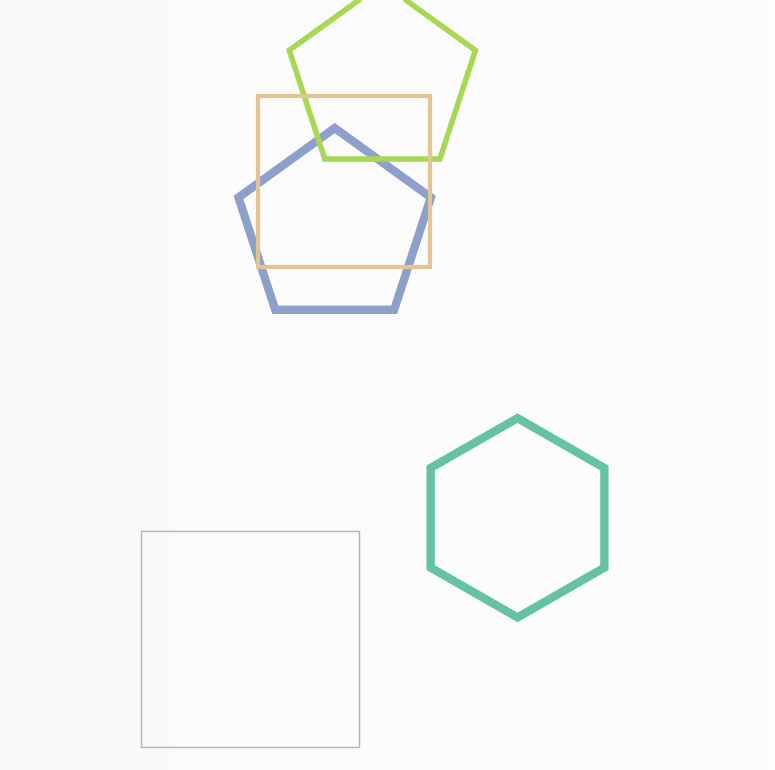[{"shape": "hexagon", "thickness": 3, "radius": 0.65, "center": [0.668, 0.328]}, {"shape": "pentagon", "thickness": 3, "radius": 0.65, "center": [0.432, 0.703]}, {"shape": "pentagon", "thickness": 2, "radius": 0.63, "center": [0.493, 0.896]}, {"shape": "square", "thickness": 1.5, "radius": 0.56, "center": [0.444, 0.764]}, {"shape": "square", "thickness": 0.5, "radius": 0.7, "center": [0.323, 0.17]}]